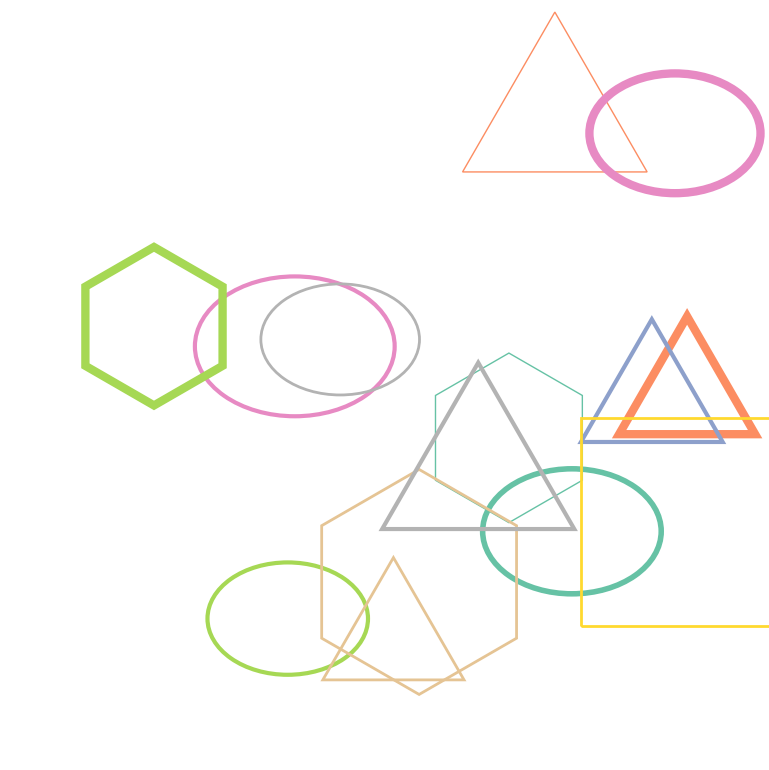[{"shape": "oval", "thickness": 2, "radius": 0.58, "center": [0.743, 0.31]}, {"shape": "hexagon", "thickness": 0.5, "radius": 0.55, "center": [0.661, 0.431]}, {"shape": "triangle", "thickness": 3, "radius": 0.51, "center": [0.892, 0.487]}, {"shape": "triangle", "thickness": 0.5, "radius": 0.69, "center": [0.721, 0.846]}, {"shape": "triangle", "thickness": 1.5, "radius": 0.53, "center": [0.847, 0.479]}, {"shape": "oval", "thickness": 3, "radius": 0.56, "center": [0.877, 0.827]}, {"shape": "oval", "thickness": 1.5, "radius": 0.65, "center": [0.383, 0.55]}, {"shape": "oval", "thickness": 1.5, "radius": 0.52, "center": [0.374, 0.197]}, {"shape": "hexagon", "thickness": 3, "radius": 0.51, "center": [0.2, 0.576]}, {"shape": "square", "thickness": 1, "radius": 0.68, "center": [0.89, 0.322]}, {"shape": "hexagon", "thickness": 1, "radius": 0.73, "center": [0.544, 0.244]}, {"shape": "triangle", "thickness": 1, "radius": 0.53, "center": [0.511, 0.17]}, {"shape": "triangle", "thickness": 1.5, "radius": 0.72, "center": [0.621, 0.385]}, {"shape": "oval", "thickness": 1, "radius": 0.52, "center": [0.442, 0.559]}]